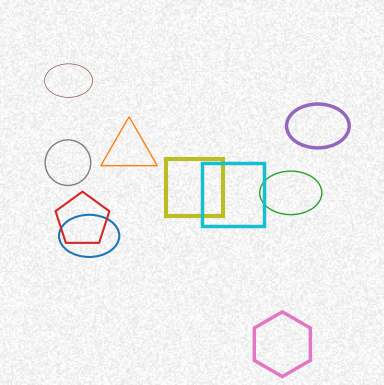[{"shape": "oval", "thickness": 1.5, "radius": 0.39, "center": [0.232, 0.387]}, {"shape": "triangle", "thickness": 1, "radius": 0.42, "center": [0.335, 0.612]}, {"shape": "oval", "thickness": 1, "radius": 0.4, "center": [0.755, 0.499]}, {"shape": "pentagon", "thickness": 1.5, "radius": 0.37, "center": [0.214, 0.429]}, {"shape": "oval", "thickness": 2.5, "radius": 0.41, "center": [0.826, 0.673]}, {"shape": "oval", "thickness": 0.5, "radius": 0.31, "center": [0.178, 0.791]}, {"shape": "hexagon", "thickness": 2.5, "radius": 0.42, "center": [0.733, 0.106]}, {"shape": "circle", "thickness": 1, "radius": 0.3, "center": [0.176, 0.577]}, {"shape": "square", "thickness": 3, "radius": 0.37, "center": [0.506, 0.513]}, {"shape": "square", "thickness": 2.5, "radius": 0.41, "center": [0.605, 0.495]}]